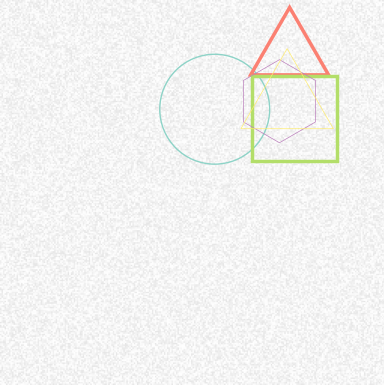[{"shape": "circle", "thickness": 1, "radius": 0.71, "center": [0.558, 0.716]}, {"shape": "triangle", "thickness": 2.5, "radius": 0.58, "center": [0.752, 0.864]}, {"shape": "square", "thickness": 2.5, "radius": 0.55, "center": [0.766, 0.692]}, {"shape": "hexagon", "thickness": 0.5, "radius": 0.54, "center": [0.726, 0.737]}, {"shape": "triangle", "thickness": 0.5, "radius": 0.69, "center": [0.746, 0.735]}]